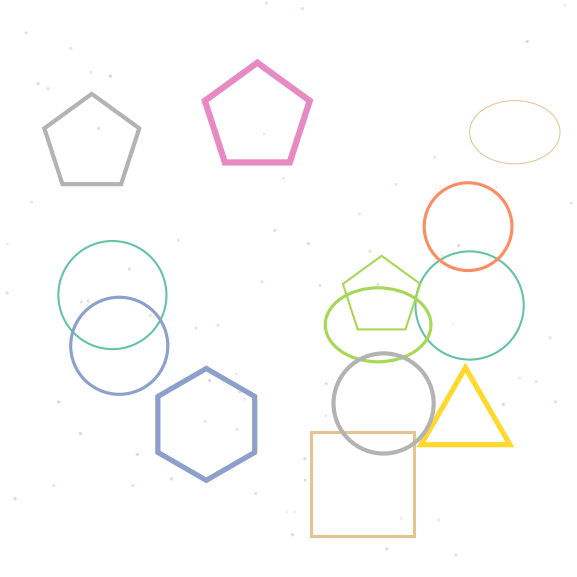[{"shape": "circle", "thickness": 1, "radius": 0.47, "center": [0.195, 0.488]}, {"shape": "circle", "thickness": 1, "radius": 0.47, "center": [0.813, 0.47]}, {"shape": "circle", "thickness": 1.5, "radius": 0.38, "center": [0.811, 0.607]}, {"shape": "circle", "thickness": 1.5, "radius": 0.42, "center": [0.206, 0.4]}, {"shape": "hexagon", "thickness": 2.5, "radius": 0.48, "center": [0.357, 0.264]}, {"shape": "pentagon", "thickness": 3, "radius": 0.48, "center": [0.446, 0.795]}, {"shape": "oval", "thickness": 1.5, "radius": 0.46, "center": [0.655, 0.437]}, {"shape": "pentagon", "thickness": 1, "radius": 0.35, "center": [0.661, 0.486]}, {"shape": "triangle", "thickness": 2.5, "radius": 0.44, "center": [0.806, 0.274]}, {"shape": "square", "thickness": 1.5, "radius": 0.45, "center": [0.628, 0.161]}, {"shape": "oval", "thickness": 0.5, "radius": 0.39, "center": [0.891, 0.77]}, {"shape": "circle", "thickness": 2, "radius": 0.43, "center": [0.664, 0.301]}, {"shape": "pentagon", "thickness": 2, "radius": 0.43, "center": [0.159, 0.75]}]